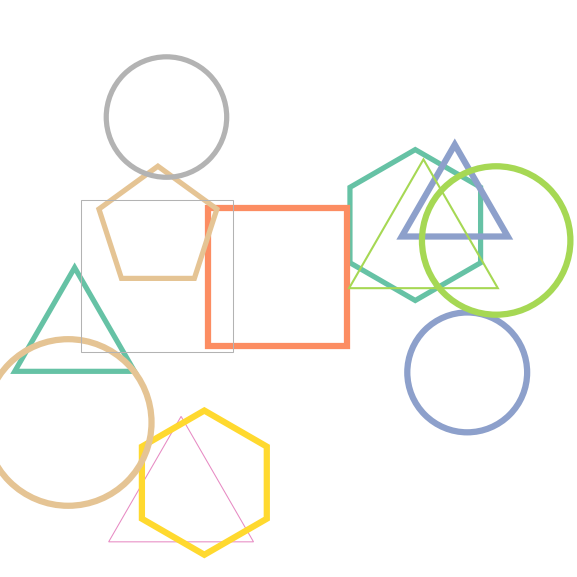[{"shape": "hexagon", "thickness": 2.5, "radius": 0.65, "center": [0.719, 0.609]}, {"shape": "triangle", "thickness": 2.5, "radius": 0.6, "center": [0.129, 0.416]}, {"shape": "square", "thickness": 3, "radius": 0.6, "center": [0.48, 0.52]}, {"shape": "triangle", "thickness": 3, "radius": 0.53, "center": [0.788, 0.643]}, {"shape": "circle", "thickness": 3, "radius": 0.52, "center": [0.809, 0.354]}, {"shape": "triangle", "thickness": 0.5, "radius": 0.72, "center": [0.314, 0.133]}, {"shape": "triangle", "thickness": 1, "radius": 0.74, "center": [0.733, 0.574]}, {"shape": "circle", "thickness": 3, "radius": 0.64, "center": [0.859, 0.583]}, {"shape": "hexagon", "thickness": 3, "radius": 0.62, "center": [0.354, 0.163]}, {"shape": "pentagon", "thickness": 2.5, "radius": 0.54, "center": [0.273, 0.604]}, {"shape": "circle", "thickness": 3, "radius": 0.72, "center": [0.118, 0.268]}, {"shape": "square", "thickness": 0.5, "radius": 0.66, "center": [0.272, 0.521]}, {"shape": "circle", "thickness": 2.5, "radius": 0.52, "center": [0.288, 0.796]}]